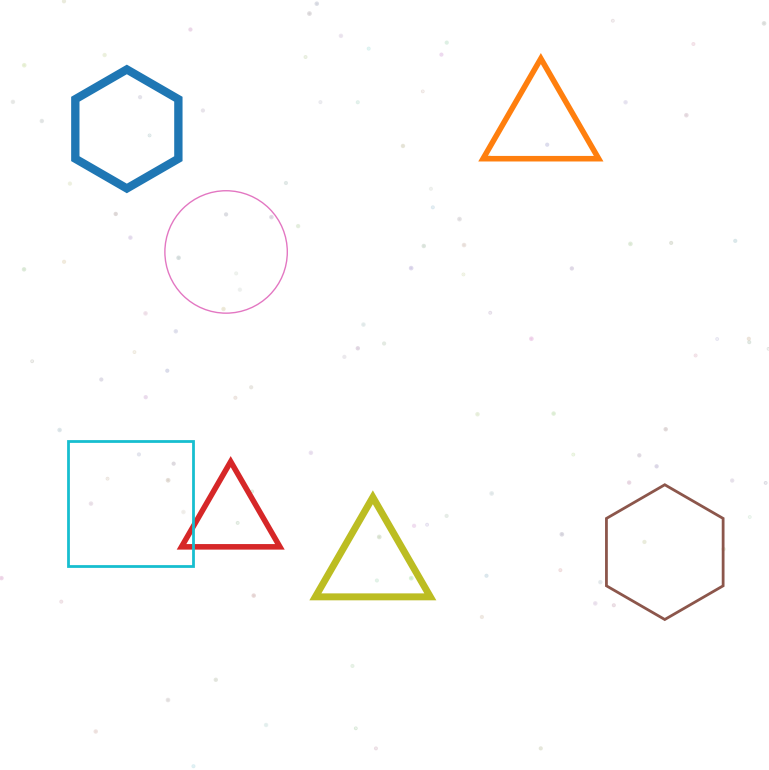[{"shape": "hexagon", "thickness": 3, "radius": 0.39, "center": [0.165, 0.833]}, {"shape": "triangle", "thickness": 2, "radius": 0.43, "center": [0.702, 0.837]}, {"shape": "triangle", "thickness": 2, "radius": 0.37, "center": [0.3, 0.327]}, {"shape": "hexagon", "thickness": 1, "radius": 0.44, "center": [0.863, 0.283]}, {"shape": "circle", "thickness": 0.5, "radius": 0.4, "center": [0.294, 0.673]}, {"shape": "triangle", "thickness": 2.5, "radius": 0.43, "center": [0.484, 0.268]}, {"shape": "square", "thickness": 1, "radius": 0.41, "center": [0.169, 0.346]}]